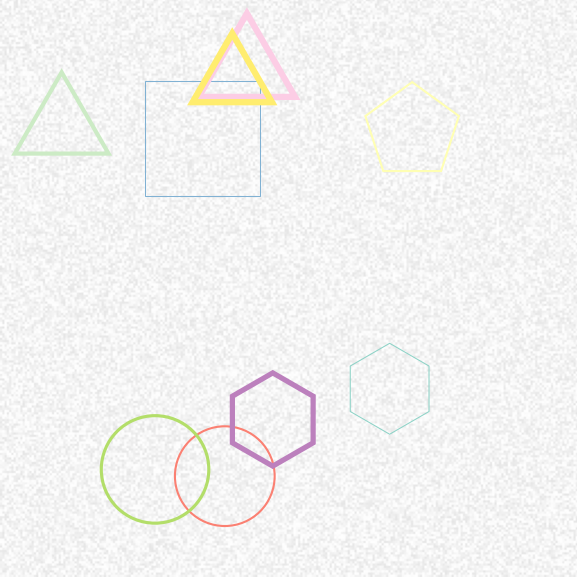[{"shape": "hexagon", "thickness": 0.5, "radius": 0.39, "center": [0.675, 0.326]}, {"shape": "pentagon", "thickness": 1, "radius": 0.43, "center": [0.714, 0.772]}, {"shape": "circle", "thickness": 1, "radius": 0.43, "center": [0.389, 0.175]}, {"shape": "square", "thickness": 0.5, "radius": 0.5, "center": [0.351, 0.759]}, {"shape": "circle", "thickness": 1.5, "radius": 0.47, "center": [0.268, 0.186]}, {"shape": "triangle", "thickness": 3, "radius": 0.48, "center": [0.428, 0.879]}, {"shape": "hexagon", "thickness": 2.5, "radius": 0.4, "center": [0.472, 0.273]}, {"shape": "triangle", "thickness": 2, "radius": 0.47, "center": [0.107, 0.78]}, {"shape": "triangle", "thickness": 3, "radius": 0.4, "center": [0.402, 0.862]}]